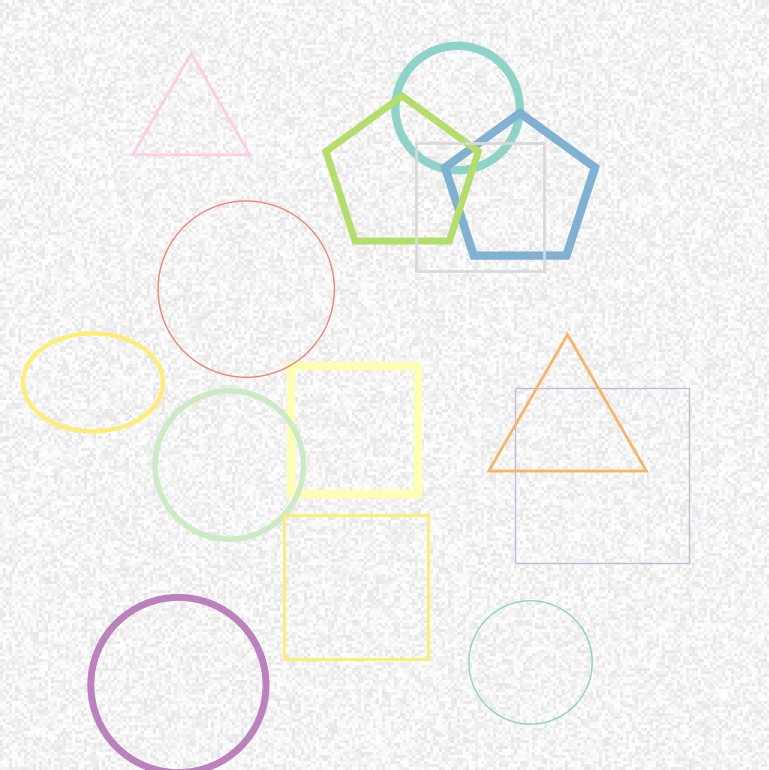[{"shape": "circle", "thickness": 0.5, "radius": 0.4, "center": [0.689, 0.14]}, {"shape": "circle", "thickness": 3, "radius": 0.4, "center": [0.594, 0.86]}, {"shape": "square", "thickness": 3, "radius": 0.41, "center": [0.46, 0.442]}, {"shape": "square", "thickness": 0.5, "radius": 0.57, "center": [0.782, 0.383]}, {"shape": "circle", "thickness": 0.5, "radius": 0.57, "center": [0.32, 0.625]}, {"shape": "pentagon", "thickness": 3, "radius": 0.51, "center": [0.675, 0.751]}, {"shape": "triangle", "thickness": 1, "radius": 0.59, "center": [0.737, 0.447]}, {"shape": "pentagon", "thickness": 2.5, "radius": 0.52, "center": [0.522, 0.771]}, {"shape": "triangle", "thickness": 1, "radius": 0.44, "center": [0.248, 0.843]}, {"shape": "square", "thickness": 1, "radius": 0.42, "center": [0.623, 0.731]}, {"shape": "circle", "thickness": 2.5, "radius": 0.57, "center": [0.232, 0.11]}, {"shape": "circle", "thickness": 2, "radius": 0.48, "center": [0.298, 0.396]}, {"shape": "square", "thickness": 1, "radius": 0.47, "center": [0.462, 0.238]}, {"shape": "oval", "thickness": 1.5, "radius": 0.45, "center": [0.121, 0.503]}]